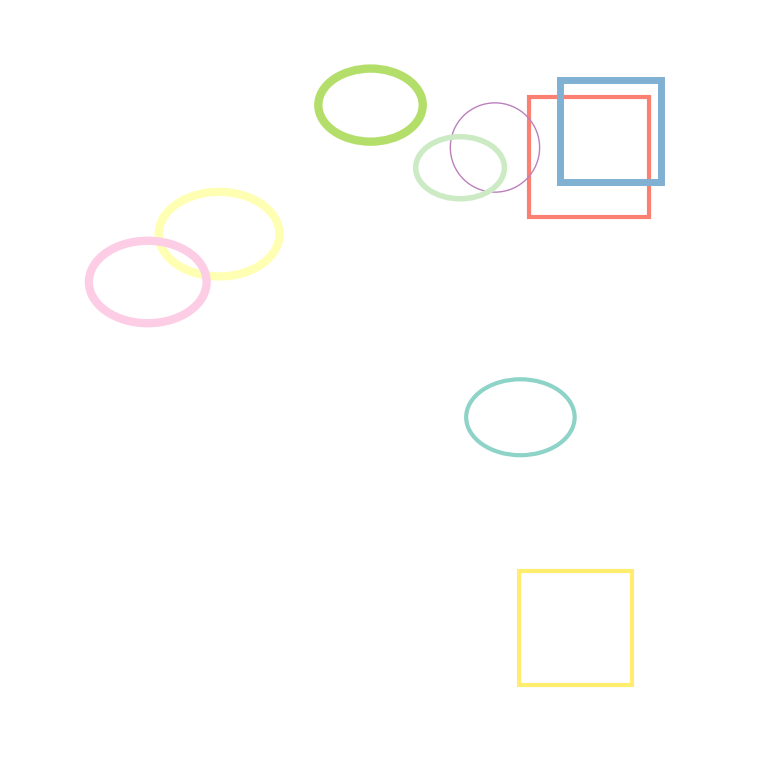[{"shape": "oval", "thickness": 1.5, "radius": 0.35, "center": [0.676, 0.458]}, {"shape": "oval", "thickness": 3, "radius": 0.39, "center": [0.284, 0.696]}, {"shape": "square", "thickness": 1.5, "radius": 0.39, "center": [0.765, 0.796]}, {"shape": "square", "thickness": 2.5, "radius": 0.33, "center": [0.793, 0.83]}, {"shape": "oval", "thickness": 3, "radius": 0.34, "center": [0.481, 0.863]}, {"shape": "oval", "thickness": 3, "radius": 0.38, "center": [0.192, 0.634]}, {"shape": "circle", "thickness": 0.5, "radius": 0.29, "center": [0.643, 0.808]}, {"shape": "oval", "thickness": 2, "radius": 0.29, "center": [0.597, 0.782]}, {"shape": "square", "thickness": 1.5, "radius": 0.37, "center": [0.747, 0.184]}]